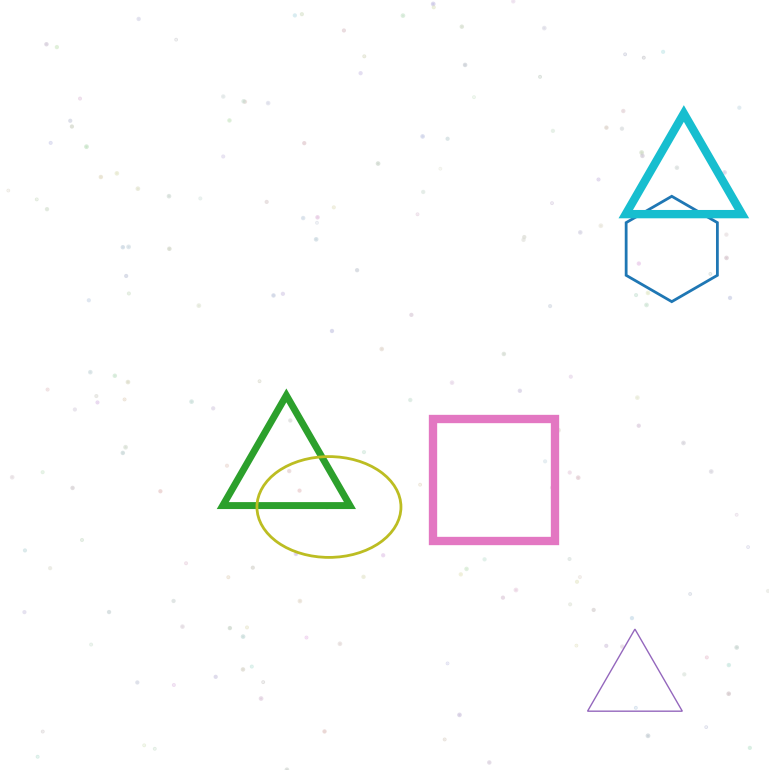[{"shape": "hexagon", "thickness": 1, "radius": 0.34, "center": [0.872, 0.677]}, {"shape": "triangle", "thickness": 2.5, "radius": 0.48, "center": [0.372, 0.391]}, {"shape": "triangle", "thickness": 0.5, "radius": 0.36, "center": [0.825, 0.112]}, {"shape": "square", "thickness": 3, "radius": 0.4, "center": [0.642, 0.377]}, {"shape": "oval", "thickness": 1, "radius": 0.47, "center": [0.427, 0.342]}, {"shape": "triangle", "thickness": 3, "radius": 0.44, "center": [0.888, 0.765]}]